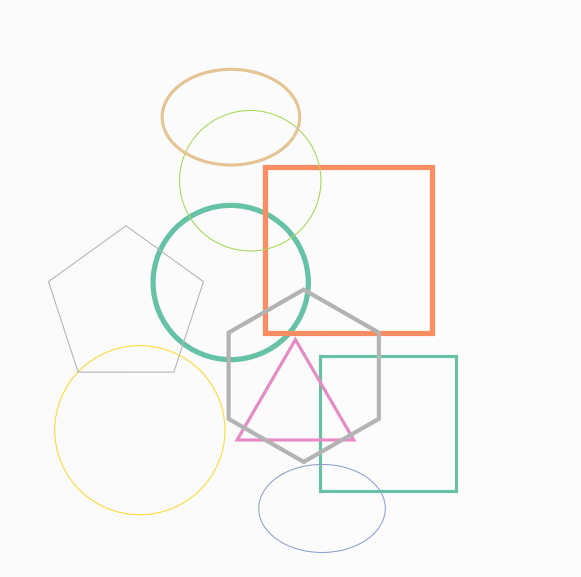[{"shape": "circle", "thickness": 2.5, "radius": 0.67, "center": [0.397, 0.51]}, {"shape": "square", "thickness": 1.5, "radius": 0.59, "center": [0.668, 0.266]}, {"shape": "square", "thickness": 2.5, "radius": 0.72, "center": [0.599, 0.566]}, {"shape": "oval", "thickness": 0.5, "radius": 0.54, "center": [0.554, 0.119]}, {"shape": "triangle", "thickness": 1.5, "radius": 0.58, "center": [0.508, 0.295]}, {"shape": "circle", "thickness": 0.5, "radius": 0.61, "center": [0.431, 0.686]}, {"shape": "circle", "thickness": 0.5, "radius": 0.73, "center": [0.241, 0.254]}, {"shape": "oval", "thickness": 1.5, "radius": 0.59, "center": [0.397, 0.796]}, {"shape": "pentagon", "thickness": 0.5, "radius": 0.7, "center": [0.217, 0.468]}, {"shape": "hexagon", "thickness": 2, "radius": 0.75, "center": [0.523, 0.348]}]